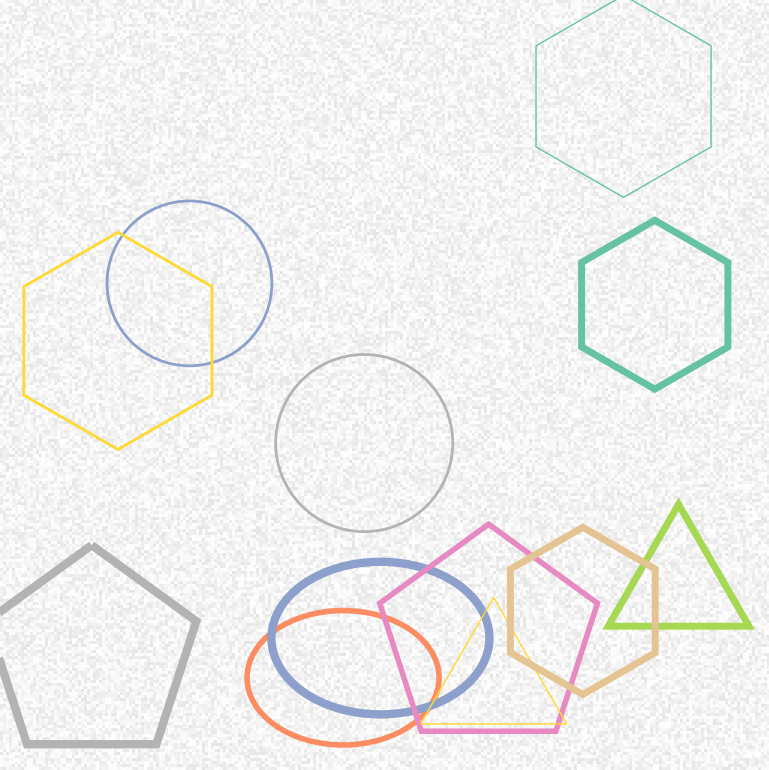[{"shape": "hexagon", "thickness": 2.5, "radius": 0.55, "center": [0.85, 0.604]}, {"shape": "hexagon", "thickness": 0.5, "radius": 0.66, "center": [0.81, 0.875]}, {"shape": "oval", "thickness": 2, "radius": 0.62, "center": [0.446, 0.12]}, {"shape": "oval", "thickness": 3, "radius": 0.71, "center": [0.494, 0.171]}, {"shape": "circle", "thickness": 1, "radius": 0.54, "center": [0.246, 0.632]}, {"shape": "pentagon", "thickness": 2, "radius": 0.74, "center": [0.635, 0.171]}, {"shape": "triangle", "thickness": 2.5, "radius": 0.53, "center": [0.881, 0.24]}, {"shape": "triangle", "thickness": 0.5, "radius": 0.55, "center": [0.641, 0.115]}, {"shape": "hexagon", "thickness": 1, "radius": 0.71, "center": [0.153, 0.557]}, {"shape": "hexagon", "thickness": 2.5, "radius": 0.54, "center": [0.757, 0.207]}, {"shape": "pentagon", "thickness": 3, "radius": 0.71, "center": [0.119, 0.149]}, {"shape": "circle", "thickness": 1, "radius": 0.58, "center": [0.473, 0.425]}]